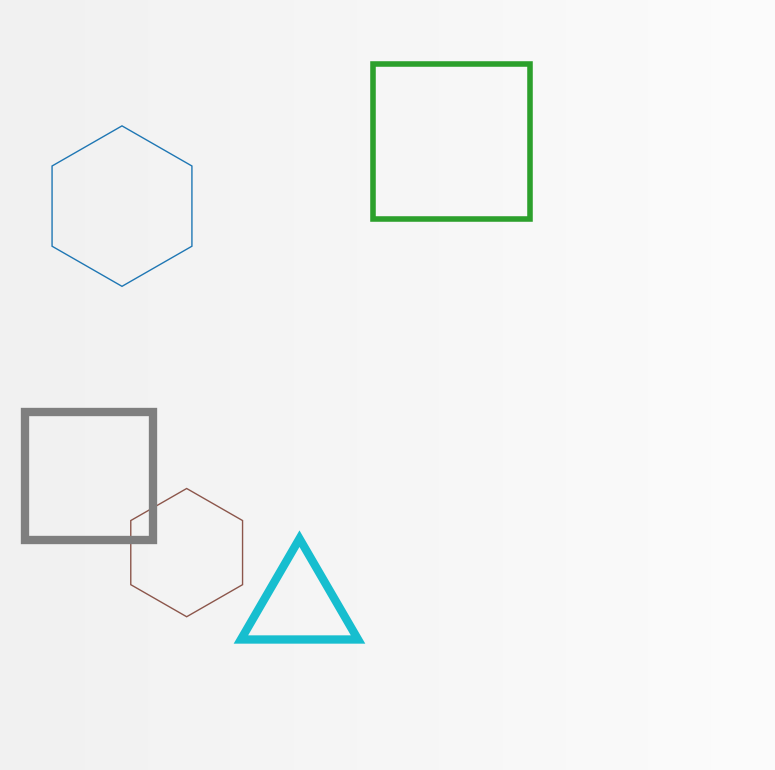[{"shape": "hexagon", "thickness": 0.5, "radius": 0.52, "center": [0.157, 0.732]}, {"shape": "square", "thickness": 2, "radius": 0.5, "center": [0.583, 0.816]}, {"shape": "hexagon", "thickness": 0.5, "radius": 0.42, "center": [0.241, 0.282]}, {"shape": "square", "thickness": 3, "radius": 0.41, "center": [0.115, 0.382]}, {"shape": "triangle", "thickness": 3, "radius": 0.44, "center": [0.386, 0.213]}]